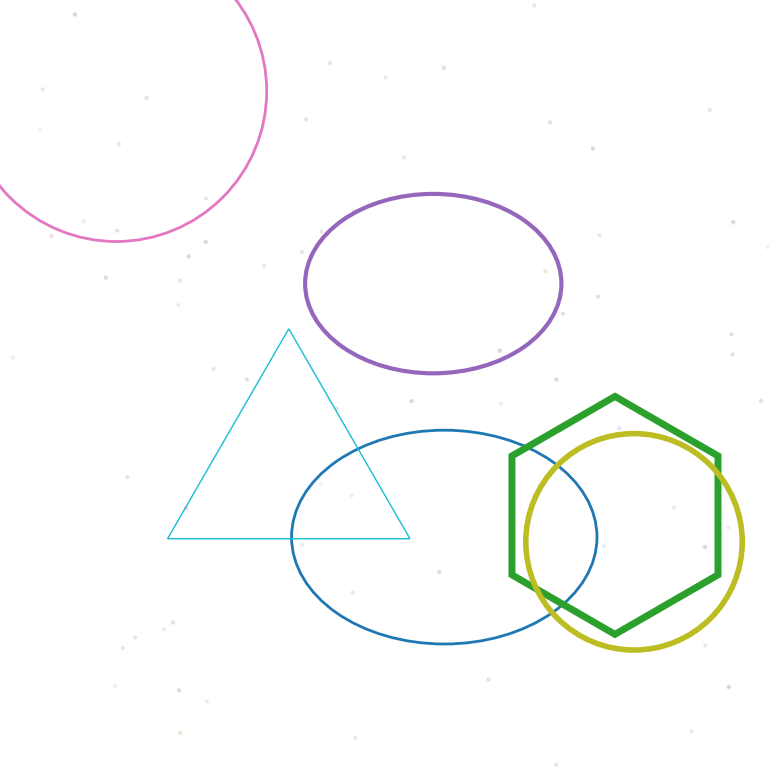[{"shape": "oval", "thickness": 1, "radius": 0.99, "center": [0.577, 0.302]}, {"shape": "hexagon", "thickness": 2.5, "radius": 0.77, "center": [0.799, 0.331]}, {"shape": "oval", "thickness": 1.5, "radius": 0.83, "center": [0.563, 0.632]}, {"shape": "circle", "thickness": 1, "radius": 0.98, "center": [0.151, 0.882]}, {"shape": "circle", "thickness": 2, "radius": 0.7, "center": [0.823, 0.296]}, {"shape": "triangle", "thickness": 0.5, "radius": 0.91, "center": [0.375, 0.391]}]